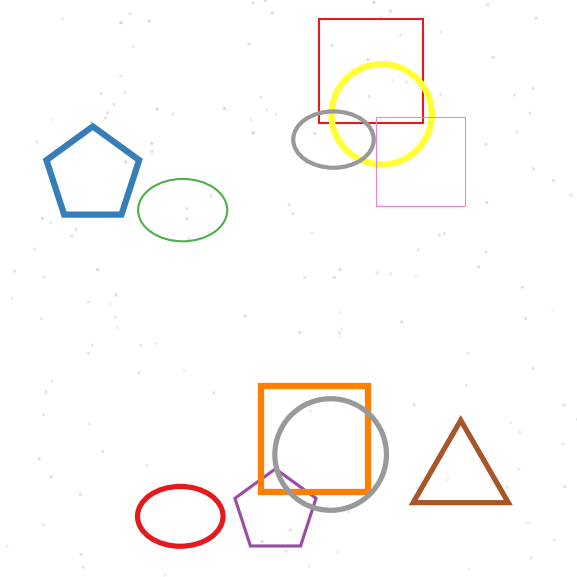[{"shape": "oval", "thickness": 2.5, "radius": 0.37, "center": [0.312, 0.105]}, {"shape": "square", "thickness": 1, "radius": 0.45, "center": [0.642, 0.876]}, {"shape": "pentagon", "thickness": 3, "radius": 0.42, "center": [0.161, 0.696]}, {"shape": "oval", "thickness": 1, "radius": 0.39, "center": [0.316, 0.635]}, {"shape": "pentagon", "thickness": 1.5, "radius": 0.37, "center": [0.477, 0.113]}, {"shape": "square", "thickness": 3, "radius": 0.46, "center": [0.545, 0.24]}, {"shape": "circle", "thickness": 3, "radius": 0.43, "center": [0.661, 0.801]}, {"shape": "triangle", "thickness": 2.5, "radius": 0.48, "center": [0.798, 0.176]}, {"shape": "square", "thickness": 0.5, "radius": 0.39, "center": [0.728, 0.719]}, {"shape": "oval", "thickness": 2, "radius": 0.35, "center": [0.577, 0.757]}, {"shape": "circle", "thickness": 2.5, "radius": 0.48, "center": [0.573, 0.212]}]